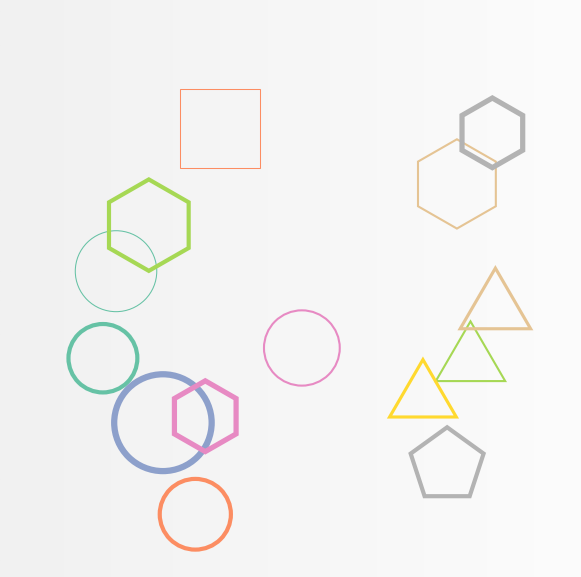[{"shape": "circle", "thickness": 2, "radius": 0.3, "center": [0.177, 0.379]}, {"shape": "circle", "thickness": 0.5, "radius": 0.35, "center": [0.2, 0.53]}, {"shape": "circle", "thickness": 2, "radius": 0.31, "center": [0.336, 0.109]}, {"shape": "square", "thickness": 0.5, "radius": 0.34, "center": [0.379, 0.777]}, {"shape": "circle", "thickness": 3, "radius": 0.42, "center": [0.28, 0.267]}, {"shape": "circle", "thickness": 1, "radius": 0.33, "center": [0.519, 0.397]}, {"shape": "hexagon", "thickness": 2.5, "radius": 0.31, "center": [0.353, 0.278]}, {"shape": "triangle", "thickness": 1, "radius": 0.34, "center": [0.809, 0.374]}, {"shape": "hexagon", "thickness": 2, "radius": 0.4, "center": [0.256, 0.609]}, {"shape": "triangle", "thickness": 1.5, "radius": 0.33, "center": [0.728, 0.31]}, {"shape": "hexagon", "thickness": 1, "radius": 0.39, "center": [0.786, 0.681]}, {"shape": "triangle", "thickness": 1.5, "radius": 0.35, "center": [0.852, 0.465]}, {"shape": "hexagon", "thickness": 2.5, "radius": 0.3, "center": [0.847, 0.769]}, {"shape": "pentagon", "thickness": 2, "radius": 0.33, "center": [0.769, 0.193]}]